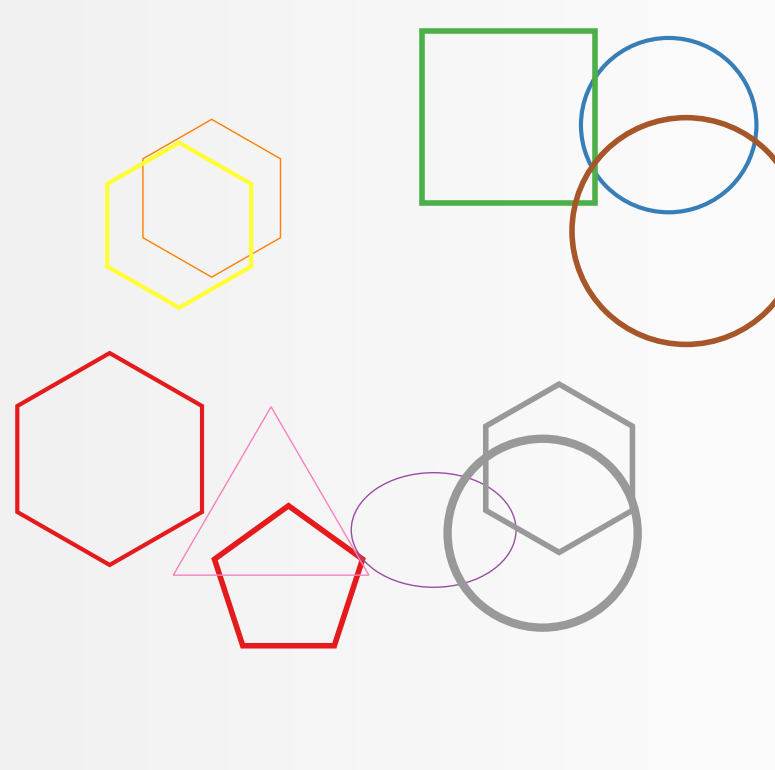[{"shape": "pentagon", "thickness": 2, "radius": 0.5, "center": [0.372, 0.243]}, {"shape": "hexagon", "thickness": 1.5, "radius": 0.69, "center": [0.142, 0.404]}, {"shape": "circle", "thickness": 1.5, "radius": 0.57, "center": [0.863, 0.838]}, {"shape": "square", "thickness": 2, "radius": 0.56, "center": [0.656, 0.848]}, {"shape": "oval", "thickness": 0.5, "radius": 0.53, "center": [0.56, 0.312]}, {"shape": "hexagon", "thickness": 0.5, "radius": 0.51, "center": [0.273, 0.743]}, {"shape": "hexagon", "thickness": 1.5, "radius": 0.54, "center": [0.231, 0.708]}, {"shape": "circle", "thickness": 2, "radius": 0.74, "center": [0.885, 0.7]}, {"shape": "triangle", "thickness": 0.5, "radius": 0.73, "center": [0.35, 0.326]}, {"shape": "hexagon", "thickness": 2, "radius": 0.55, "center": [0.721, 0.392]}, {"shape": "circle", "thickness": 3, "radius": 0.61, "center": [0.7, 0.308]}]